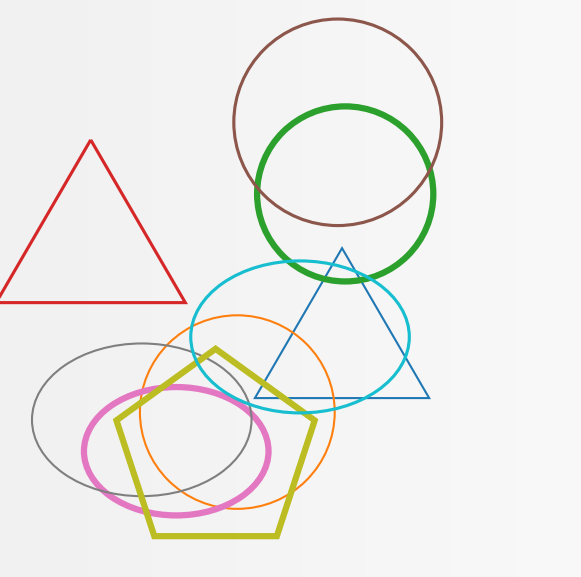[{"shape": "triangle", "thickness": 1, "radius": 0.87, "center": [0.588, 0.396]}, {"shape": "circle", "thickness": 1, "radius": 0.84, "center": [0.408, 0.286]}, {"shape": "circle", "thickness": 3, "radius": 0.76, "center": [0.594, 0.663]}, {"shape": "triangle", "thickness": 1.5, "radius": 0.94, "center": [0.156, 0.569]}, {"shape": "circle", "thickness": 1.5, "radius": 0.89, "center": [0.581, 0.787]}, {"shape": "oval", "thickness": 3, "radius": 0.79, "center": [0.303, 0.218]}, {"shape": "oval", "thickness": 1, "radius": 0.94, "center": [0.244, 0.272]}, {"shape": "pentagon", "thickness": 3, "radius": 0.9, "center": [0.371, 0.216]}, {"shape": "oval", "thickness": 1.5, "radius": 0.94, "center": [0.516, 0.416]}]